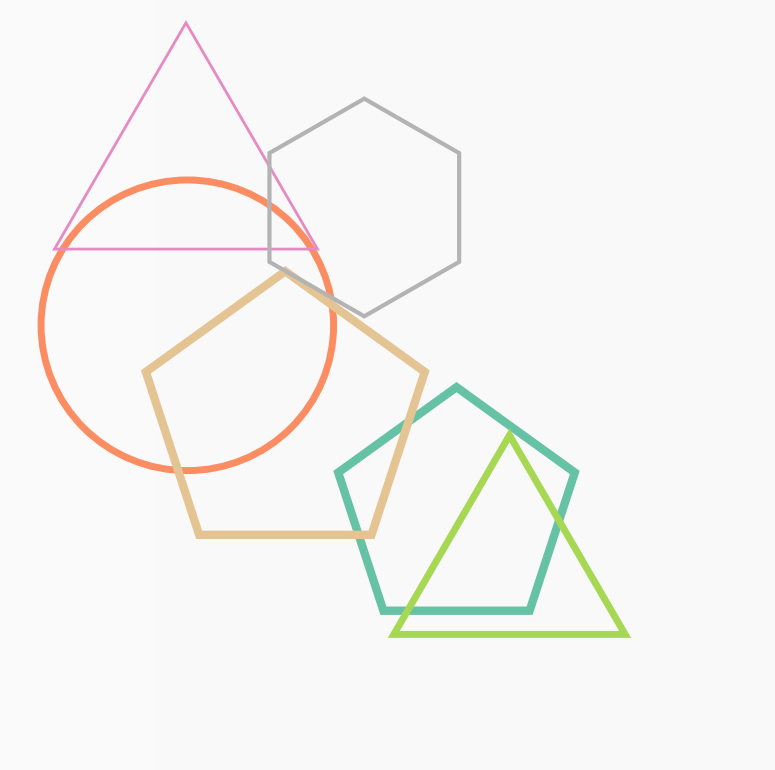[{"shape": "pentagon", "thickness": 3, "radius": 0.8, "center": [0.589, 0.337]}, {"shape": "circle", "thickness": 2.5, "radius": 0.94, "center": [0.242, 0.578]}, {"shape": "triangle", "thickness": 1, "radius": 0.98, "center": [0.24, 0.774]}, {"shape": "triangle", "thickness": 2.5, "radius": 0.86, "center": [0.657, 0.262]}, {"shape": "pentagon", "thickness": 3, "radius": 0.95, "center": [0.368, 0.458]}, {"shape": "hexagon", "thickness": 1.5, "radius": 0.71, "center": [0.47, 0.731]}]